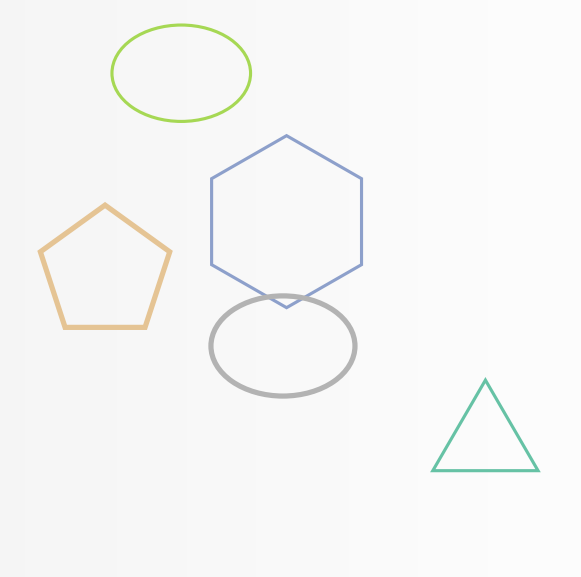[{"shape": "triangle", "thickness": 1.5, "radius": 0.52, "center": [0.835, 0.236]}, {"shape": "hexagon", "thickness": 1.5, "radius": 0.74, "center": [0.493, 0.615]}, {"shape": "oval", "thickness": 1.5, "radius": 0.6, "center": [0.312, 0.872]}, {"shape": "pentagon", "thickness": 2.5, "radius": 0.59, "center": [0.181, 0.527]}, {"shape": "oval", "thickness": 2.5, "radius": 0.62, "center": [0.487, 0.4]}]